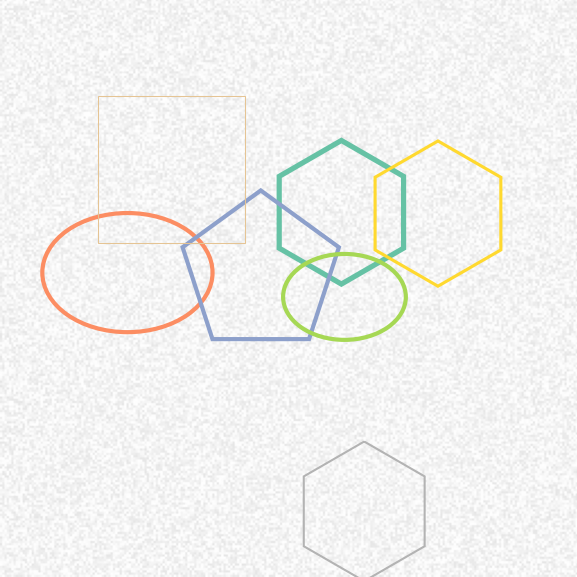[{"shape": "hexagon", "thickness": 2.5, "radius": 0.62, "center": [0.591, 0.632]}, {"shape": "oval", "thickness": 2, "radius": 0.74, "center": [0.221, 0.527]}, {"shape": "pentagon", "thickness": 2, "radius": 0.71, "center": [0.452, 0.527]}, {"shape": "oval", "thickness": 2, "radius": 0.53, "center": [0.596, 0.485]}, {"shape": "hexagon", "thickness": 1.5, "radius": 0.63, "center": [0.758, 0.629]}, {"shape": "square", "thickness": 0.5, "radius": 0.64, "center": [0.297, 0.706]}, {"shape": "hexagon", "thickness": 1, "radius": 0.6, "center": [0.631, 0.114]}]